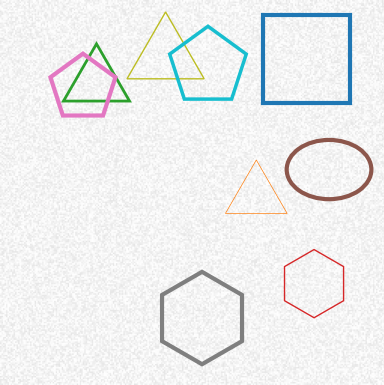[{"shape": "square", "thickness": 3, "radius": 0.57, "center": [0.797, 0.847]}, {"shape": "triangle", "thickness": 0.5, "radius": 0.46, "center": [0.666, 0.492]}, {"shape": "triangle", "thickness": 2, "radius": 0.5, "center": [0.251, 0.787]}, {"shape": "hexagon", "thickness": 1, "radius": 0.44, "center": [0.816, 0.263]}, {"shape": "oval", "thickness": 3, "radius": 0.55, "center": [0.855, 0.56]}, {"shape": "pentagon", "thickness": 3, "radius": 0.44, "center": [0.215, 0.772]}, {"shape": "hexagon", "thickness": 3, "radius": 0.6, "center": [0.525, 0.174]}, {"shape": "triangle", "thickness": 1, "radius": 0.58, "center": [0.43, 0.853]}, {"shape": "pentagon", "thickness": 2.5, "radius": 0.52, "center": [0.54, 0.827]}]